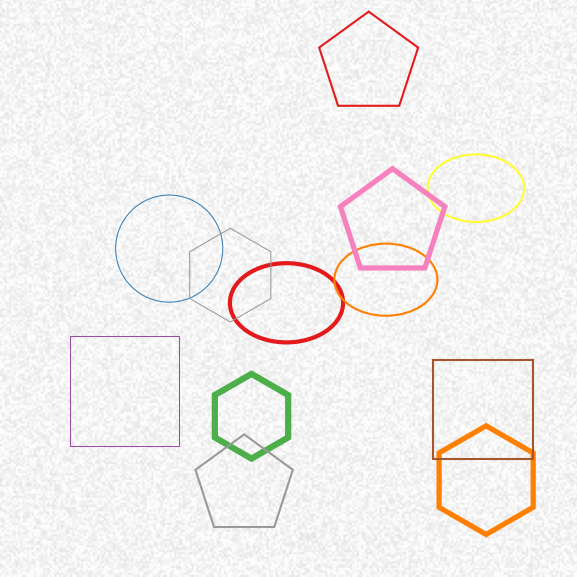[{"shape": "oval", "thickness": 2, "radius": 0.49, "center": [0.496, 0.475]}, {"shape": "pentagon", "thickness": 1, "radius": 0.45, "center": [0.638, 0.889]}, {"shape": "circle", "thickness": 0.5, "radius": 0.46, "center": [0.293, 0.569]}, {"shape": "hexagon", "thickness": 3, "radius": 0.37, "center": [0.436, 0.278]}, {"shape": "square", "thickness": 0.5, "radius": 0.47, "center": [0.216, 0.322]}, {"shape": "oval", "thickness": 1, "radius": 0.45, "center": [0.668, 0.515]}, {"shape": "hexagon", "thickness": 2.5, "radius": 0.47, "center": [0.842, 0.168]}, {"shape": "oval", "thickness": 1, "radius": 0.42, "center": [0.824, 0.673]}, {"shape": "square", "thickness": 1, "radius": 0.43, "center": [0.836, 0.29]}, {"shape": "pentagon", "thickness": 2.5, "radius": 0.48, "center": [0.68, 0.612]}, {"shape": "hexagon", "thickness": 0.5, "radius": 0.41, "center": [0.399, 0.523]}, {"shape": "pentagon", "thickness": 1, "radius": 0.44, "center": [0.423, 0.158]}]